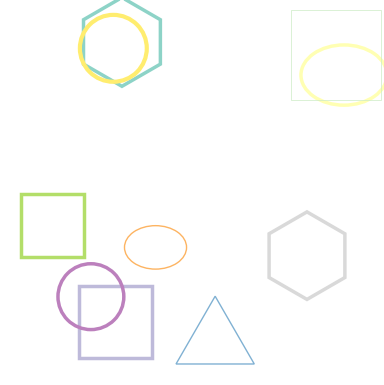[{"shape": "hexagon", "thickness": 2.5, "radius": 0.58, "center": [0.317, 0.891]}, {"shape": "oval", "thickness": 2.5, "radius": 0.56, "center": [0.893, 0.805]}, {"shape": "square", "thickness": 2.5, "radius": 0.47, "center": [0.3, 0.163]}, {"shape": "triangle", "thickness": 1, "radius": 0.59, "center": [0.559, 0.113]}, {"shape": "oval", "thickness": 1, "radius": 0.4, "center": [0.404, 0.357]}, {"shape": "square", "thickness": 2.5, "radius": 0.4, "center": [0.136, 0.414]}, {"shape": "hexagon", "thickness": 2.5, "radius": 0.57, "center": [0.797, 0.336]}, {"shape": "circle", "thickness": 2.5, "radius": 0.43, "center": [0.236, 0.229]}, {"shape": "square", "thickness": 0.5, "radius": 0.58, "center": [0.873, 0.857]}, {"shape": "circle", "thickness": 3, "radius": 0.43, "center": [0.294, 0.875]}]